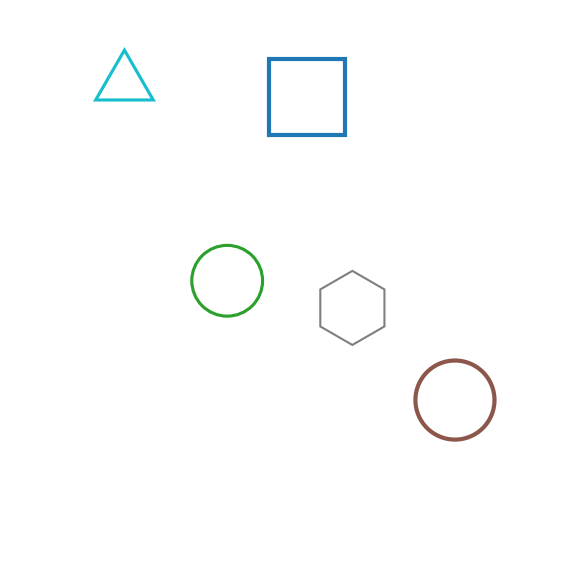[{"shape": "square", "thickness": 2, "radius": 0.33, "center": [0.531, 0.832]}, {"shape": "circle", "thickness": 1.5, "radius": 0.31, "center": [0.393, 0.513]}, {"shape": "circle", "thickness": 2, "radius": 0.34, "center": [0.788, 0.306]}, {"shape": "hexagon", "thickness": 1, "radius": 0.32, "center": [0.61, 0.466]}, {"shape": "triangle", "thickness": 1.5, "radius": 0.29, "center": [0.216, 0.855]}]